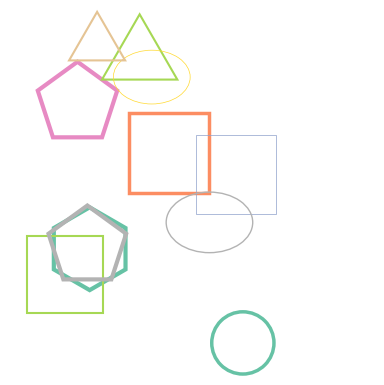[{"shape": "hexagon", "thickness": 3, "radius": 0.54, "center": [0.233, 0.354]}, {"shape": "circle", "thickness": 2.5, "radius": 0.4, "center": [0.631, 0.109]}, {"shape": "square", "thickness": 2.5, "radius": 0.52, "center": [0.439, 0.602]}, {"shape": "square", "thickness": 0.5, "radius": 0.52, "center": [0.613, 0.547]}, {"shape": "pentagon", "thickness": 3, "radius": 0.54, "center": [0.201, 0.731]}, {"shape": "square", "thickness": 1.5, "radius": 0.49, "center": [0.17, 0.287]}, {"shape": "triangle", "thickness": 1.5, "radius": 0.57, "center": [0.363, 0.85]}, {"shape": "oval", "thickness": 0.5, "radius": 0.5, "center": [0.394, 0.8]}, {"shape": "triangle", "thickness": 1.5, "radius": 0.42, "center": [0.252, 0.885]}, {"shape": "pentagon", "thickness": 3, "radius": 0.53, "center": [0.227, 0.36]}, {"shape": "oval", "thickness": 1, "radius": 0.56, "center": [0.544, 0.422]}]